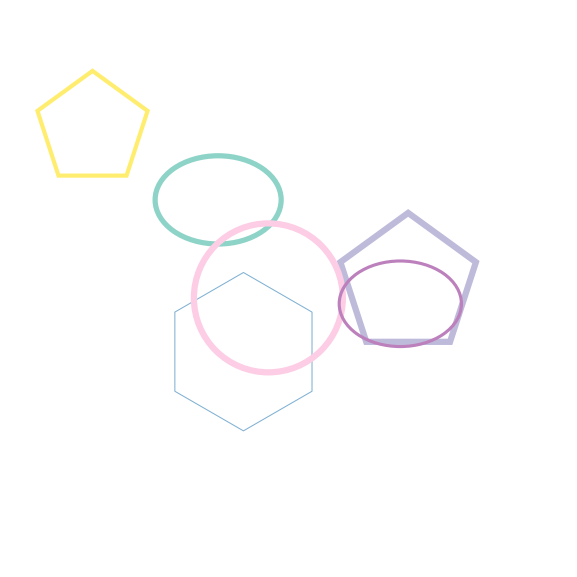[{"shape": "oval", "thickness": 2.5, "radius": 0.55, "center": [0.378, 0.653]}, {"shape": "pentagon", "thickness": 3, "radius": 0.62, "center": [0.707, 0.507]}, {"shape": "hexagon", "thickness": 0.5, "radius": 0.69, "center": [0.422, 0.39]}, {"shape": "circle", "thickness": 3, "radius": 0.64, "center": [0.465, 0.483]}, {"shape": "oval", "thickness": 1.5, "radius": 0.53, "center": [0.693, 0.473]}, {"shape": "pentagon", "thickness": 2, "radius": 0.5, "center": [0.16, 0.776]}]